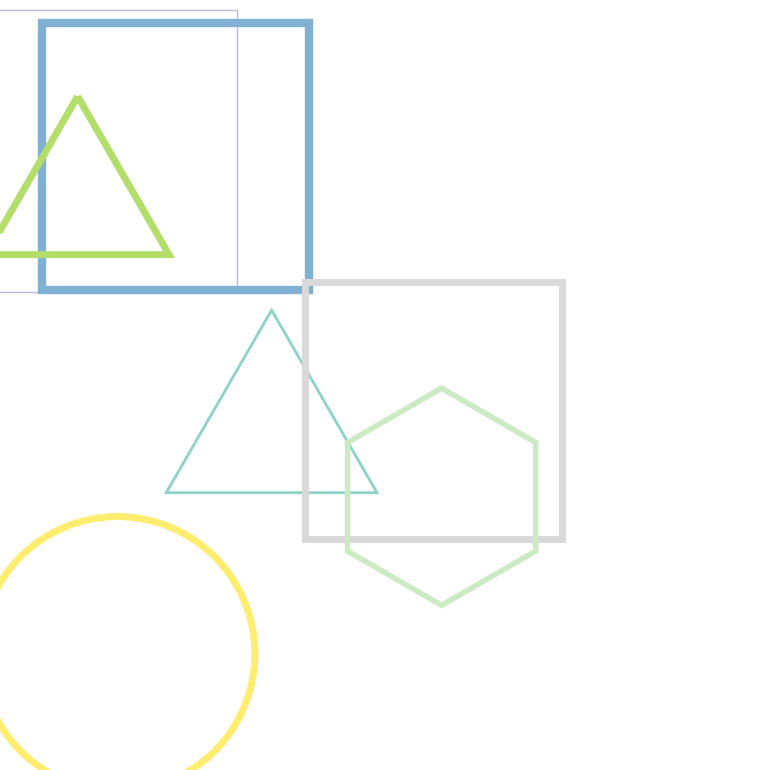[{"shape": "triangle", "thickness": 1, "radius": 0.79, "center": [0.353, 0.439]}, {"shape": "square", "thickness": 0.5, "radius": 0.92, "center": [0.125, 0.804]}, {"shape": "square", "thickness": 3, "radius": 0.87, "center": [0.228, 0.797]}, {"shape": "triangle", "thickness": 2.5, "radius": 0.69, "center": [0.101, 0.738]}, {"shape": "square", "thickness": 2.5, "radius": 0.83, "center": [0.563, 0.467]}, {"shape": "hexagon", "thickness": 2, "radius": 0.71, "center": [0.574, 0.355]}, {"shape": "circle", "thickness": 2.5, "radius": 0.89, "center": [0.153, 0.151]}]